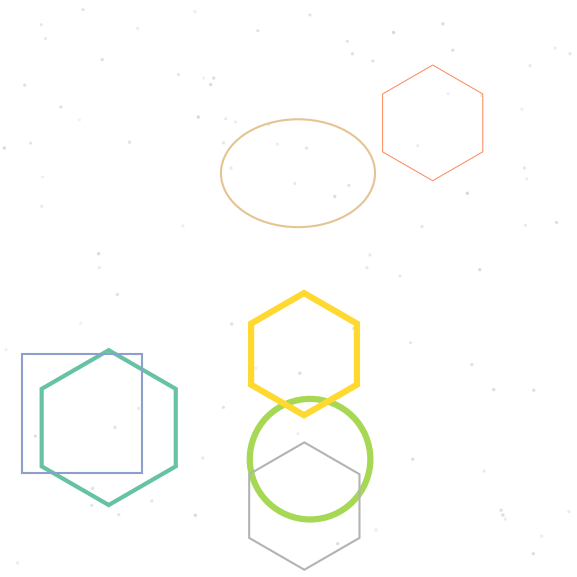[{"shape": "hexagon", "thickness": 2, "radius": 0.67, "center": [0.188, 0.259]}, {"shape": "hexagon", "thickness": 0.5, "radius": 0.5, "center": [0.749, 0.786]}, {"shape": "square", "thickness": 1, "radius": 0.52, "center": [0.142, 0.283]}, {"shape": "circle", "thickness": 3, "radius": 0.52, "center": [0.537, 0.204]}, {"shape": "hexagon", "thickness": 3, "radius": 0.53, "center": [0.526, 0.386]}, {"shape": "oval", "thickness": 1, "radius": 0.67, "center": [0.516, 0.699]}, {"shape": "hexagon", "thickness": 1, "radius": 0.55, "center": [0.527, 0.123]}]